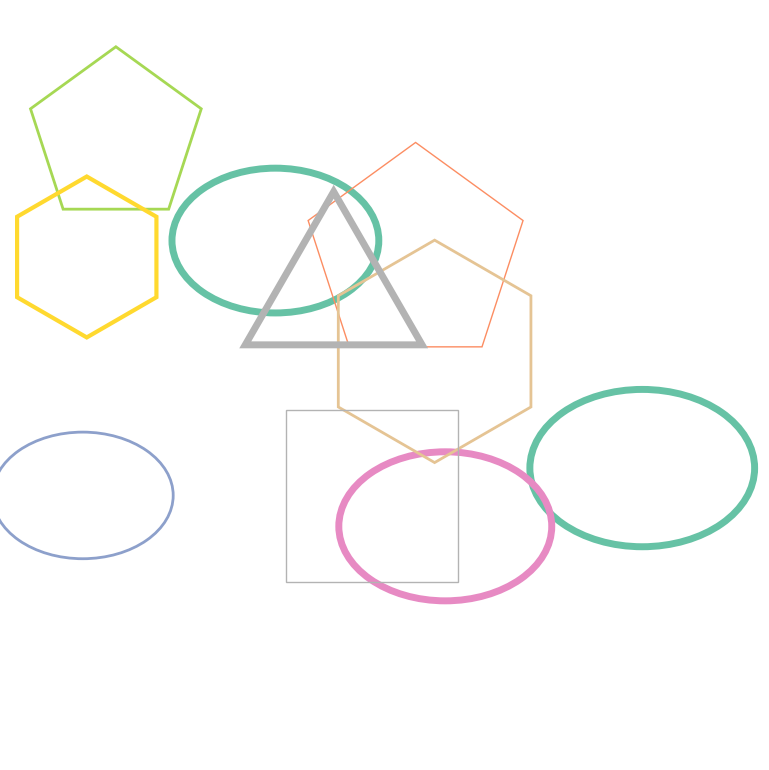[{"shape": "oval", "thickness": 2.5, "radius": 0.67, "center": [0.358, 0.688]}, {"shape": "oval", "thickness": 2.5, "radius": 0.73, "center": [0.834, 0.392]}, {"shape": "pentagon", "thickness": 0.5, "radius": 0.73, "center": [0.54, 0.668]}, {"shape": "oval", "thickness": 1, "radius": 0.59, "center": [0.107, 0.357]}, {"shape": "oval", "thickness": 2.5, "radius": 0.69, "center": [0.578, 0.316]}, {"shape": "pentagon", "thickness": 1, "radius": 0.58, "center": [0.15, 0.823]}, {"shape": "hexagon", "thickness": 1.5, "radius": 0.52, "center": [0.113, 0.666]}, {"shape": "hexagon", "thickness": 1, "radius": 0.72, "center": [0.564, 0.544]}, {"shape": "square", "thickness": 0.5, "radius": 0.56, "center": [0.484, 0.355]}, {"shape": "triangle", "thickness": 2.5, "radius": 0.66, "center": [0.433, 0.618]}]